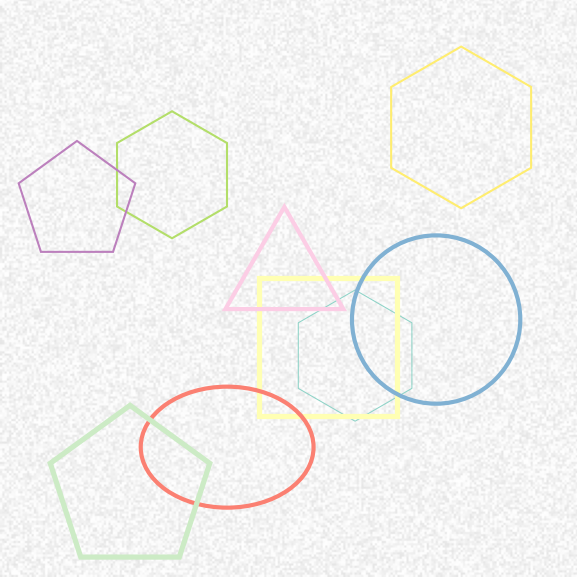[{"shape": "hexagon", "thickness": 0.5, "radius": 0.57, "center": [0.615, 0.383]}, {"shape": "square", "thickness": 2.5, "radius": 0.6, "center": [0.567, 0.398]}, {"shape": "oval", "thickness": 2, "radius": 0.75, "center": [0.393, 0.225]}, {"shape": "circle", "thickness": 2, "radius": 0.73, "center": [0.755, 0.446]}, {"shape": "hexagon", "thickness": 1, "radius": 0.55, "center": [0.298, 0.696]}, {"shape": "triangle", "thickness": 2, "radius": 0.59, "center": [0.492, 0.523]}, {"shape": "pentagon", "thickness": 1, "radius": 0.53, "center": [0.133, 0.649]}, {"shape": "pentagon", "thickness": 2.5, "radius": 0.73, "center": [0.225, 0.152]}, {"shape": "hexagon", "thickness": 1, "radius": 0.7, "center": [0.799, 0.779]}]